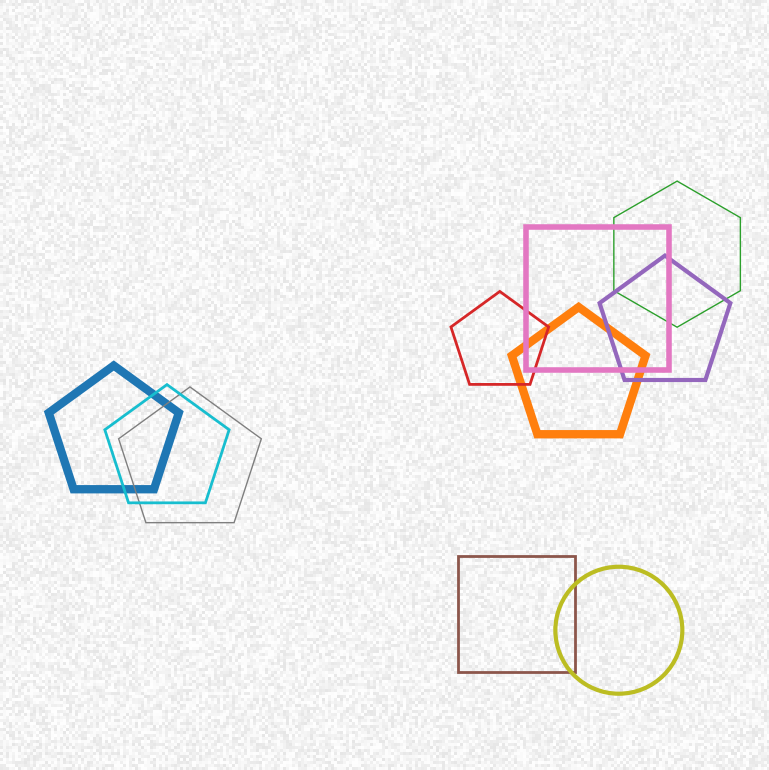[{"shape": "pentagon", "thickness": 3, "radius": 0.44, "center": [0.148, 0.436]}, {"shape": "pentagon", "thickness": 3, "radius": 0.46, "center": [0.752, 0.51]}, {"shape": "hexagon", "thickness": 0.5, "radius": 0.47, "center": [0.879, 0.67]}, {"shape": "pentagon", "thickness": 1, "radius": 0.33, "center": [0.649, 0.555]}, {"shape": "pentagon", "thickness": 1.5, "radius": 0.45, "center": [0.864, 0.579]}, {"shape": "square", "thickness": 1, "radius": 0.38, "center": [0.671, 0.203]}, {"shape": "square", "thickness": 2, "radius": 0.47, "center": [0.776, 0.612]}, {"shape": "pentagon", "thickness": 0.5, "radius": 0.49, "center": [0.247, 0.4]}, {"shape": "circle", "thickness": 1.5, "radius": 0.41, "center": [0.804, 0.182]}, {"shape": "pentagon", "thickness": 1, "radius": 0.42, "center": [0.217, 0.416]}]